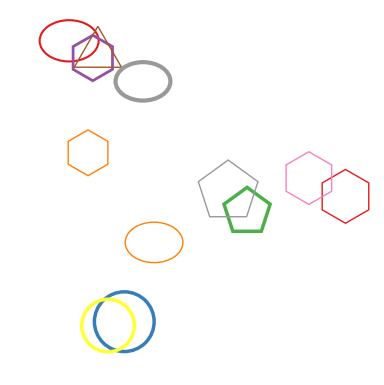[{"shape": "hexagon", "thickness": 1, "radius": 0.35, "center": [0.897, 0.49]}, {"shape": "oval", "thickness": 1.5, "radius": 0.38, "center": [0.18, 0.894]}, {"shape": "circle", "thickness": 2.5, "radius": 0.39, "center": [0.323, 0.164]}, {"shape": "pentagon", "thickness": 2.5, "radius": 0.32, "center": [0.642, 0.45]}, {"shape": "hexagon", "thickness": 2, "radius": 0.3, "center": [0.241, 0.849]}, {"shape": "oval", "thickness": 1, "radius": 0.38, "center": [0.4, 0.37]}, {"shape": "hexagon", "thickness": 1, "radius": 0.3, "center": [0.229, 0.603]}, {"shape": "circle", "thickness": 2.5, "radius": 0.34, "center": [0.281, 0.154]}, {"shape": "triangle", "thickness": 1, "radius": 0.35, "center": [0.254, 0.861]}, {"shape": "hexagon", "thickness": 1, "radius": 0.34, "center": [0.802, 0.537]}, {"shape": "oval", "thickness": 3, "radius": 0.36, "center": [0.371, 0.789]}, {"shape": "pentagon", "thickness": 1, "radius": 0.41, "center": [0.593, 0.503]}]